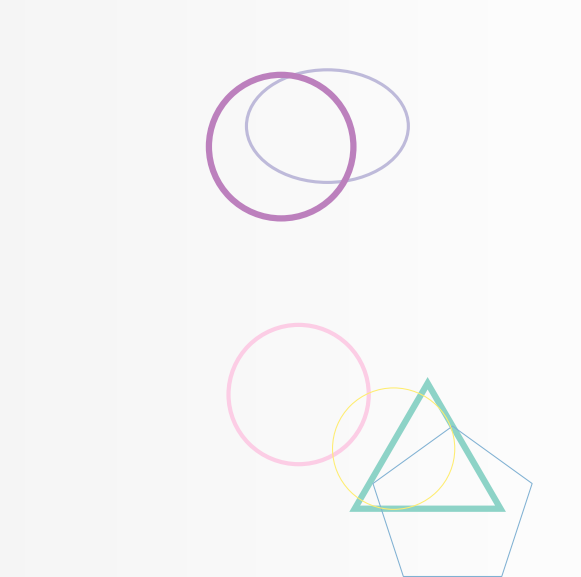[{"shape": "triangle", "thickness": 3, "radius": 0.72, "center": [0.736, 0.191]}, {"shape": "oval", "thickness": 1.5, "radius": 0.7, "center": [0.563, 0.781]}, {"shape": "pentagon", "thickness": 0.5, "radius": 0.72, "center": [0.779, 0.117]}, {"shape": "circle", "thickness": 2, "radius": 0.6, "center": [0.514, 0.316]}, {"shape": "circle", "thickness": 3, "radius": 0.62, "center": [0.484, 0.745]}, {"shape": "circle", "thickness": 0.5, "radius": 0.53, "center": [0.677, 0.222]}]